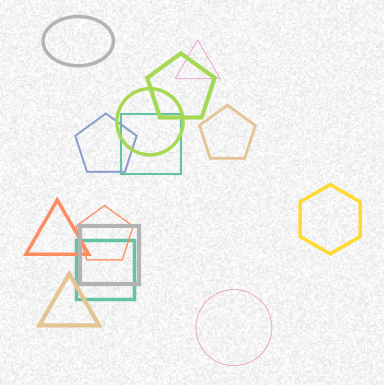[{"shape": "square", "thickness": 1.5, "radius": 0.39, "center": [0.393, 0.626]}, {"shape": "square", "thickness": 2.5, "radius": 0.38, "center": [0.272, 0.3]}, {"shape": "pentagon", "thickness": 1, "radius": 0.39, "center": [0.272, 0.388]}, {"shape": "triangle", "thickness": 2.5, "radius": 0.47, "center": [0.149, 0.387]}, {"shape": "pentagon", "thickness": 1.5, "radius": 0.42, "center": [0.275, 0.621]}, {"shape": "circle", "thickness": 0.5, "radius": 0.49, "center": [0.608, 0.149]}, {"shape": "triangle", "thickness": 0.5, "radius": 0.34, "center": [0.513, 0.829]}, {"shape": "circle", "thickness": 2.5, "radius": 0.43, "center": [0.389, 0.684]}, {"shape": "pentagon", "thickness": 3, "radius": 0.46, "center": [0.47, 0.769]}, {"shape": "hexagon", "thickness": 2.5, "radius": 0.45, "center": [0.858, 0.431]}, {"shape": "pentagon", "thickness": 2, "radius": 0.38, "center": [0.591, 0.65]}, {"shape": "triangle", "thickness": 3, "radius": 0.45, "center": [0.18, 0.2]}, {"shape": "square", "thickness": 3, "radius": 0.38, "center": [0.285, 0.338]}, {"shape": "oval", "thickness": 2.5, "radius": 0.46, "center": [0.203, 0.893]}]